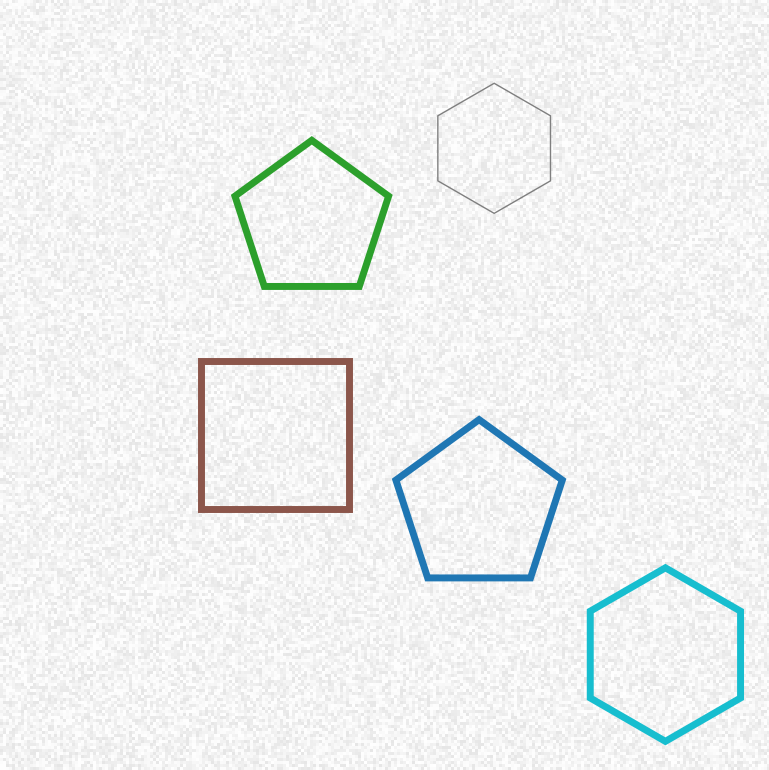[{"shape": "pentagon", "thickness": 2.5, "radius": 0.57, "center": [0.622, 0.341]}, {"shape": "pentagon", "thickness": 2.5, "radius": 0.52, "center": [0.405, 0.713]}, {"shape": "square", "thickness": 2.5, "radius": 0.48, "center": [0.357, 0.435]}, {"shape": "hexagon", "thickness": 0.5, "radius": 0.42, "center": [0.642, 0.807]}, {"shape": "hexagon", "thickness": 2.5, "radius": 0.56, "center": [0.864, 0.15]}]